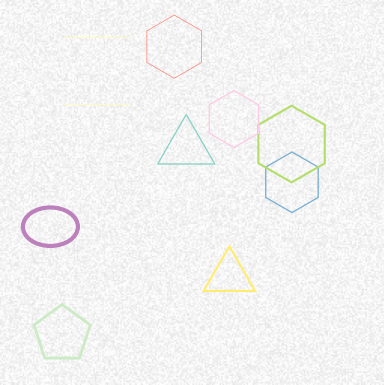[{"shape": "triangle", "thickness": 1, "radius": 0.43, "center": [0.484, 0.617]}, {"shape": "square", "thickness": 0.5, "radius": 0.43, "center": [0.249, 0.817]}, {"shape": "hexagon", "thickness": 0.5, "radius": 0.41, "center": [0.453, 0.879]}, {"shape": "hexagon", "thickness": 1, "radius": 0.39, "center": [0.758, 0.527]}, {"shape": "hexagon", "thickness": 1.5, "radius": 0.5, "center": [0.757, 0.626]}, {"shape": "hexagon", "thickness": 1, "radius": 0.37, "center": [0.608, 0.691]}, {"shape": "oval", "thickness": 3, "radius": 0.36, "center": [0.131, 0.411]}, {"shape": "pentagon", "thickness": 2, "radius": 0.38, "center": [0.161, 0.132]}, {"shape": "triangle", "thickness": 1.5, "radius": 0.39, "center": [0.596, 0.283]}]